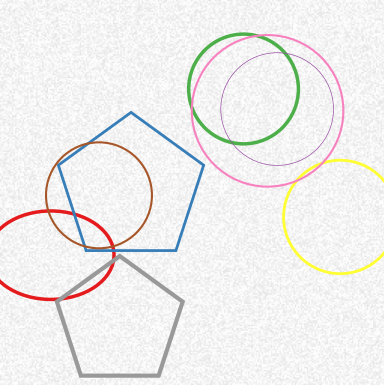[{"shape": "oval", "thickness": 2.5, "radius": 0.82, "center": [0.132, 0.337]}, {"shape": "pentagon", "thickness": 2, "radius": 0.99, "center": [0.34, 0.51]}, {"shape": "circle", "thickness": 2.5, "radius": 0.71, "center": [0.633, 0.769]}, {"shape": "circle", "thickness": 0.5, "radius": 0.73, "center": [0.72, 0.717]}, {"shape": "circle", "thickness": 2, "radius": 0.74, "center": [0.884, 0.436]}, {"shape": "circle", "thickness": 1.5, "radius": 0.69, "center": [0.257, 0.493]}, {"shape": "circle", "thickness": 1.5, "radius": 0.98, "center": [0.695, 0.712]}, {"shape": "pentagon", "thickness": 3, "radius": 0.86, "center": [0.311, 0.163]}]